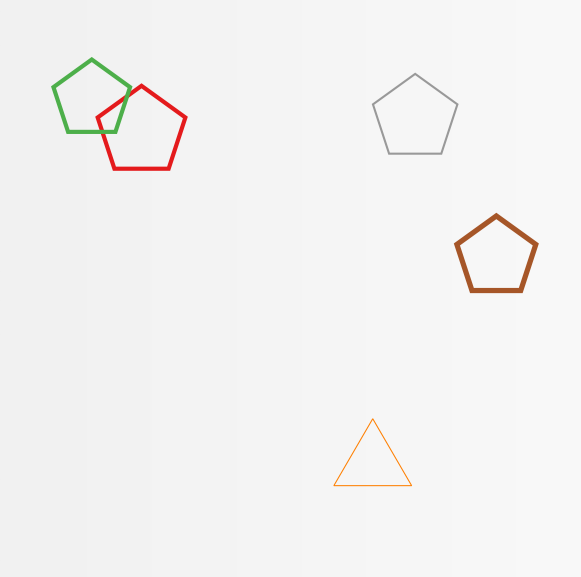[{"shape": "pentagon", "thickness": 2, "radius": 0.4, "center": [0.243, 0.771]}, {"shape": "pentagon", "thickness": 2, "radius": 0.35, "center": [0.158, 0.827]}, {"shape": "triangle", "thickness": 0.5, "radius": 0.39, "center": [0.641, 0.197]}, {"shape": "pentagon", "thickness": 2.5, "radius": 0.36, "center": [0.854, 0.554]}, {"shape": "pentagon", "thickness": 1, "radius": 0.38, "center": [0.714, 0.795]}]